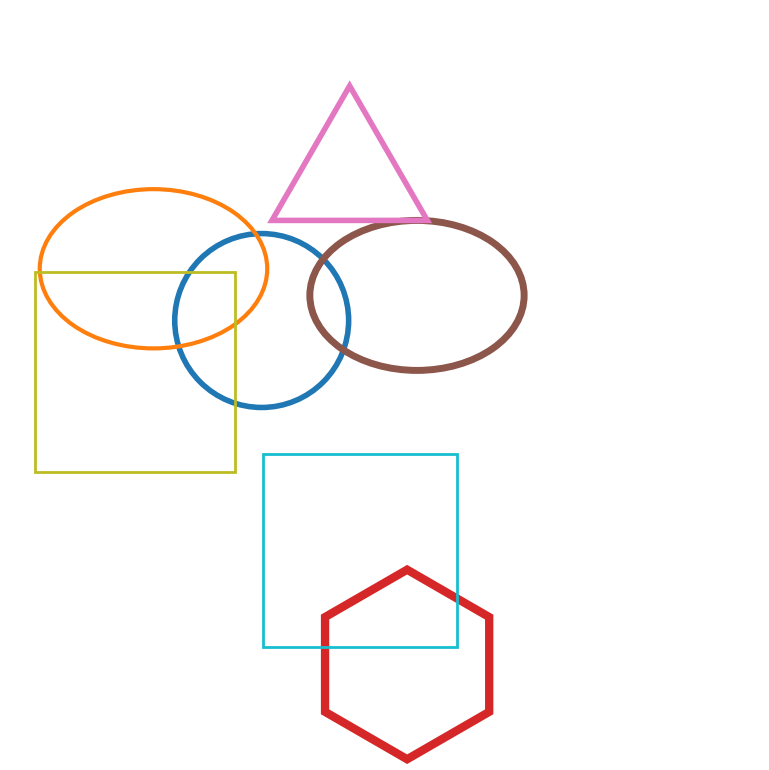[{"shape": "circle", "thickness": 2, "radius": 0.56, "center": [0.34, 0.584]}, {"shape": "oval", "thickness": 1.5, "radius": 0.74, "center": [0.199, 0.651]}, {"shape": "hexagon", "thickness": 3, "radius": 0.62, "center": [0.529, 0.137]}, {"shape": "oval", "thickness": 2.5, "radius": 0.7, "center": [0.542, 0.616]}, {"shape": "triangle", "thickness": 2, "radius": 0.58, "center": [0.454, 0.772]}, {"shape": "square", "thickness": 1, "radius": 0.65, "center": [0.175, 0.517]}, {"shape": "square", "thickness": 1, "radius": 0.63, "center": [0.468, 0.285]}]